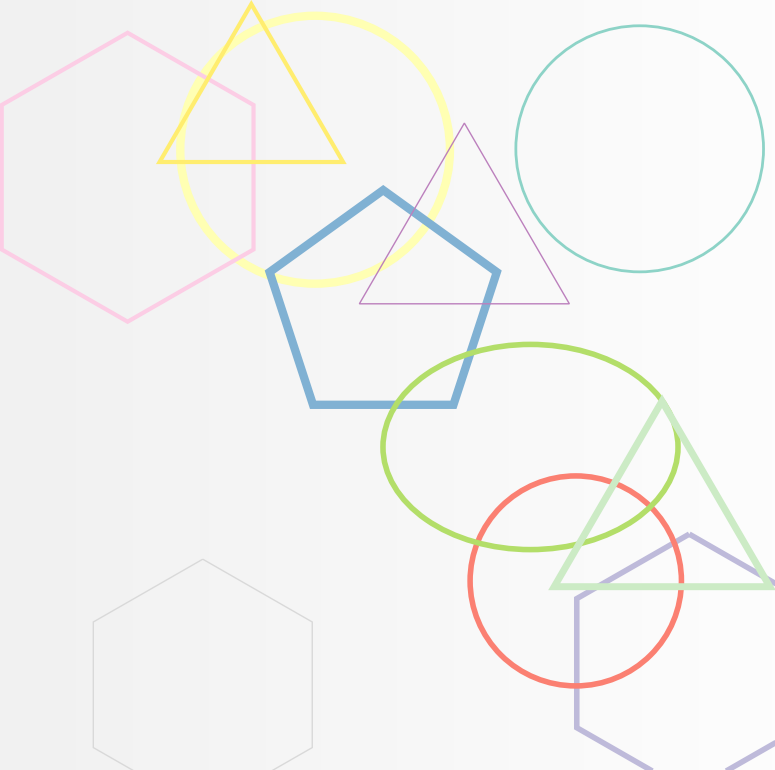[{"shape": "circle", "thickness": 1, "radius": 0.8, "center": [0.825, 0.807]}, {"shape": "circle", "thickness": 3, "radius": 0.87, "center": [0.407, 0.806]}, {"shape": "hexagon", "thickness": 2, "radius": 0.84, "center": [0.889, 0.139]}, {"shape": "circle", "thickness": 2, "radius": 0.68, "center": [0.743, 0.246]}, {"shape": "pentagon", "thickness": 3, "radius": 0.77, "center": [0.494, 0.599]}, {"shape": "oval", "thickness": 2, "radius": 0.95, "center": [0.685, 0.419]}, {"shape": "hexagon", "thickness": 1.5, "radius": 0.94, "center": [0.165, 0.77]}, {"shape": "hexagon", "thickness": 0.5, "radius": 0.82, "center": [0.262, 0.111]}, {"shape": "triangle", "thickness": 0.5, "radius": 0.78, "center": [0.599, 0.684]}, {"shape": "triangle", "thickness": 2.5, "radius": 0.8, "center": [0.854, 0.318]}, {"shape": "triangle", "thickness": 1.5, "radius": 0.68, "center": [0.324, 0.858]}]